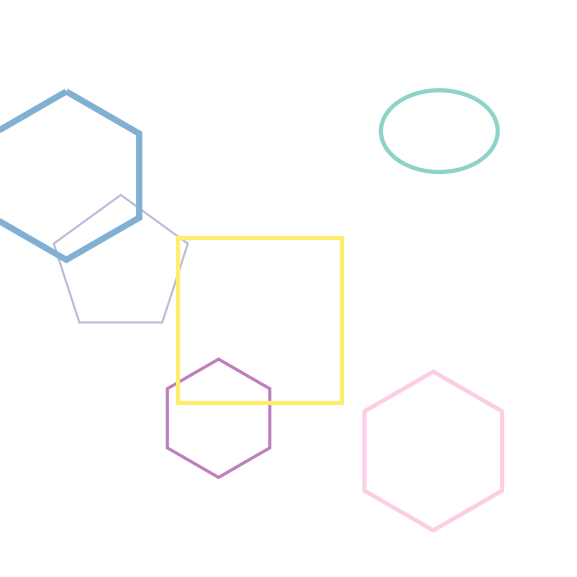[{"shape": "oval", "thickness": 2, "radius": 0.51, "center": [0.761, 0.772]}, {"shape": "pentagon", "thickness": 1, "radius": 0.61, "center": [0.209, 0.54]}, {"shape": "hexagon", "thickness": 3, "radius": 0.73, "center": [0.115, 0.695]}, {"shape": "hexagon", "thickness": 2, "radius": 0.69, "center": [0.75, 0.218]}, {"shape": "hexagon", "thickness": 1.5, "radius": 0.51, "center": [0.378, 0.275]}, {"shape": "square", "thickness": 2, "radius": 0.71, "center": [0.451, 0.444]}]